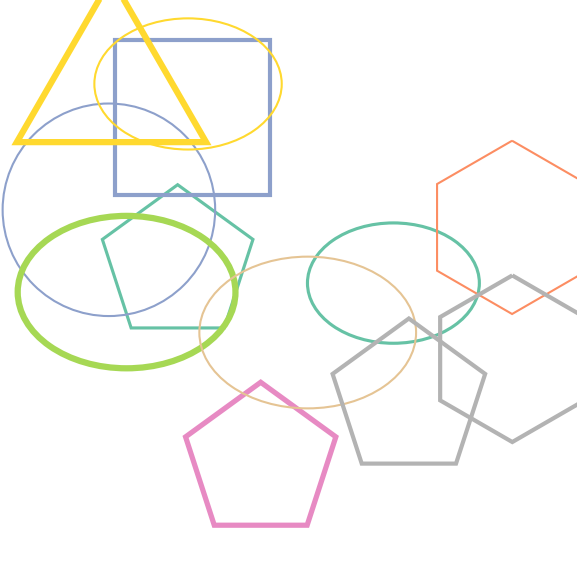[{"shape": "pentagon", "thickness": 1.5, "radius": 0.69, "center": [0.308, 0.542]}, {"shape": "oval", "thickness": 1.5, "radius": 0.74, "center": [0.681, 0.509]}, {"shape": "hexagon", "thickness": 1, "radius": 0.75, "center": [0.887, 0.605]}, {"shape": "circle", "thickness": 1, "radius": 0.92, "center": [0.189, 0.636]}, {"shape": "square", "thickness": 2, "radius": 0.67, "center": [0.333, 0.796]}, {"shape": "pentagon", "thickness": 2.5, "radius": 0.68, "center": [0.451, 0.2]}, {"shape": "oval", "thickness": 3, "radius": 0.94, "center": [0.219, 0.493]}, {"shape": "oval", "thickness": 1, "radius": 0.81, "center": [0.326, 0.854]}, {"shape": "triangle", "thickness": 3, "radius": 0.95, "center": [0.193, 0.848]}, {"shape": "oval", "thickness": 1, "radius": 0.94, "center": [0.533, 0.423]}, {"shape": "pentagon", "thickness": 2, "radius": 0.69, "center": [0.708, 0.309]}, {"shape": "hexagon", "thickness": 2, "radius": 0.72, "center": [0.887, 0.378]}]